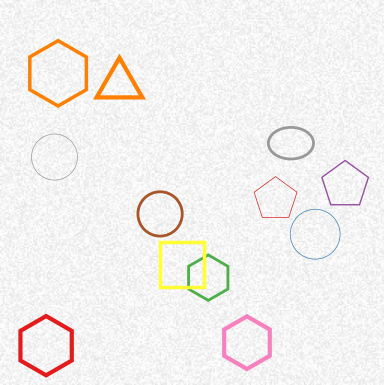[{"shape": "pentagon", "thickness": 0.5, "radius": 0.29, "center": [0.716, 0.483]}, {"shape": "hexagon", "thickness": 3, "radius": 0.38, "center": [0.12, 0.102]}, {"shape": "circle", "thickness": 0.5, "radius": 0.32, "center": [0.819, 0.392]}, {"shape": "hexagon", "thickness": 2, "radius": 0.3, "center": [0.541, 0.279]}, {"shape": "pentagon", "thickness": 1, "radius": 0.32, "center": [0.896, 0.52]}, {"shape": "hexagon", "thickness": 2.5, "radius": 0.42, "center": [0.151, 0.81]}, {"shape": "triangle", "thickness": 3, "radius": 0.34, "center": [0.31, 0.781]}, {"shape": "square", "thickness": 2.5, "radius": 0.29, "center": [0.472, 0.313]}, {"shape": "circle", "thickness": 2, "radius": 0.29, "center": [0.416, 0.444]}, {"shape": "hexagon", "thickness": 3, "radius": 0.34, "center": [0.642, 0.11]}, {"shape": "oval", "thickness": 2, "radius": 0.29, "center": [0.756, 0.628]}, {"shape": "circle", "thickness": 0.5, "radius": 0.3, "center": [0.142, 0.592]}]